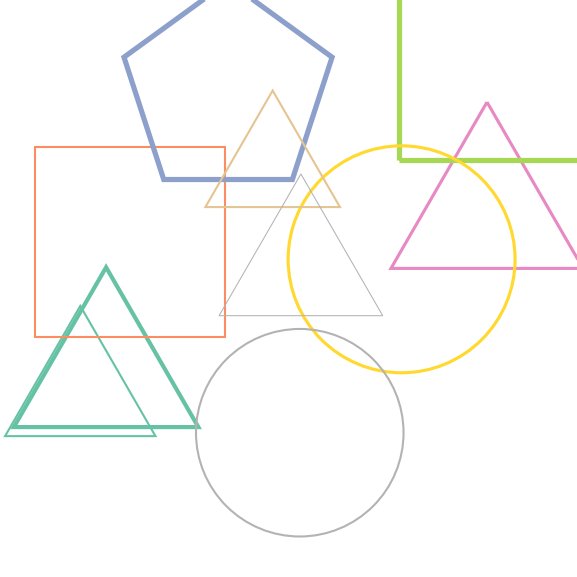[{"shape": "triangle", "thickness": 1, "radius": 0.75, "center": [0.139, 0.319]}, {"shape": "triangle", "thickness": 2, "radius": 0.92, "center": [0.184, 0.352]}, {"shape": "square", "thickness": 1, "radius": 0.82, "center": [0.225, 0.58]}, {"shape": "pentagon", "thickness": 2.5, "radius": 0.95, "center": [0.395, 0.842]}, {"shape": "triangle", "thickness": 1.5, "radius": 0.96, "center": [0.843, 0.63]}, {"shape": "square", "thickness": 2.5, "radius": 0.88, "center": [0.867, 0.898]}, {"shape": "circle", "thickness": 1.5, "radius": 0.98, "center": [0.695, 0.55]}, {"shape": "triangle", "thickness": 1, "radius": 0.67, "center": [0.472, 0.708]}, {"shape": "triangle", "thickness": 0.5, "radius": 0.82, "center": [0.521, 0.534]}, {"shape": "circle", "thickness": 1, "radius": 0.9, "center": [0.519, 0.25]}]